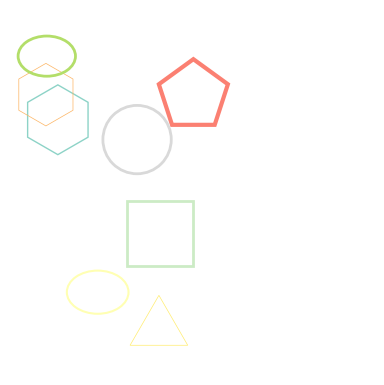[{"shape": "hexagon", "thickness": 1, "radius": 0.45, "center": [0.15, 0.689]}, {"shape": "oval", "thickness": 1.5, "radius": 0.4, "center": [0.254, 0.241]}, {"shape": "pentagon", "thickness": 3, "radius": 0.47, "center": [0.502, 0.752]}, {"shape": "hexagon", "thickness": 0.5, "radius": 0.41, "center": [0.119, 0.754]}, {"shape": "oval", "thickness": 2, "radius": 0.37, "center": [0.122, 0.854]}, {"shape": "circle", "thickness": 2, "radius": 0.44, "center": [0.356, 0.637]}, {"shape": "square", "thickness": 2, "radius": 0.43, "center": [0.416, 0.394]}, {"shape": "triangle", "thickness": 0.5, "radius": 0.43, "center": [0.413, 0.146]}]